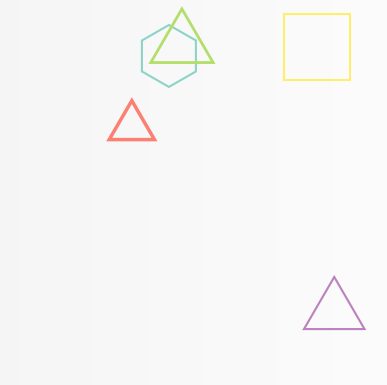[{"shape": "hexagon", "thickness": 1.5, "radius": 0.4, "center": [0.436, 0.855]}, {"shape": "triangle", "thickness": 2.5, "radius": 0.34, "center": [0.34, 0.671]}, {"shape": "triangle", "thickness": 2, "radius": 0.46, "center": [0.469, 0.884]}, {"shape": "triangle", "thickness": 1.5, "radius": 0.45, "center": [0.863, 0.19]}, {"shape": "square", "thickness": 1.5, "radius": 0.43, "center": [0.818, 0.878]}]